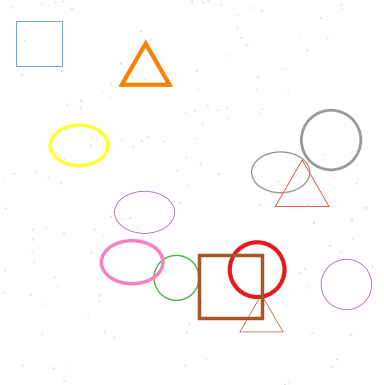[{"shape": "circle", "thickness": 3, "radius": 0.36, "center": [0.668, 0.3]}, {"shape": "triangle", "thickness": 0.5, "radius": 0.4, "center": [0.785, 0.504]}, {"shape": "square", "thickness": 0.5, "radius": 0.29, "center": [0.101, 0.886]}, {"shape": "circle", "thickness": 1, "radius": 0.29, "center": [0.458, 0.278]}, {"shape": "oval", "thickness": 0.5, "radius": 0.39, "center": [0.375, 0.449]}, {"shape": "circle", "thickness": 0.5, "radius": 0.33, "center": [0.9, 0.261]}, {"shape": "triangle", "thickness": 3, "radius": 0.36, "center": [0.378, 0.816]}, {"shape": "oval", "thickness": 2.5, "radius": 0.37, "center": [0.205, 0.622]}, {"shape": "triangle", "thickness": 0.5, "radius": 0.32, "center": [0.679, 0.17]}, {"shape": "square", "thickness": 2.5, "radius": 0.41, "center": [0.599, 0.255]}, {"shape": "oval", "thickness": 2.5, "radius": 0.4, "center": [0.343, 0.319]}, {"shape": "oval", "thickness": 1, "radius": 0.38, "center": [0.729, 0.552]}, {"shape": "circle", "thickness": 2, "radius": 0.39, "center": [0.86, 0.636]}]